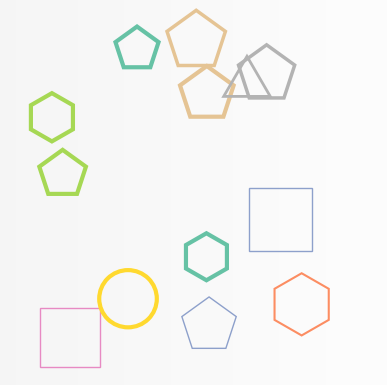[{"shape": "pentagon", "thickness": 3, "radius": 0.29, "center": [0.354, 0.873]}, {"shape": "hexagon", "thickness": 3, "radius": 0.31, "center": [0.533, 0.333]}, {"shape": "hexagon", "thickness": 1.5, "radius": 0.4, "center": [0.778, 0.209]}, {"shape": "square", "thickness": 1, "radius": 0.41, "center": [0.724, 0.43]}, {"shape": "pentagon", "thickness": 1, "radius": 0.37, "center": [0.539, 0.155]}, {"shape": "square", "thickness": 1, "radius": 0.38, "center": [0.181, 0.124]}, {"shape": "hexagon", "thickness": 3, "radius": 0.31, "center": [0.134, 0.695]}, {"shape": "pentagon", "thickness": 3, "radius": 0.32, "center": [0.162, 0.548]}, {"shape": "circle", "thickness": 3, "radius": 0.37, "center": [0.33, 0.224]}, {"shape": "pentagon", "thickness": 2.5, "radius": 0.4, "center": [0.506, 0.894]}, {"shape": "pentagon", "thickness": 3, "radius": 0.36, "center": [0.534, 0.756]}, {"shape": "pentagon", "thickness": 2.5, "radius": 0.38, "center": [0.688, 0.807]}, {"shape": "triangle", "thickness": 2, "radius": 0.35, "center": [0.637, 0.784]}]